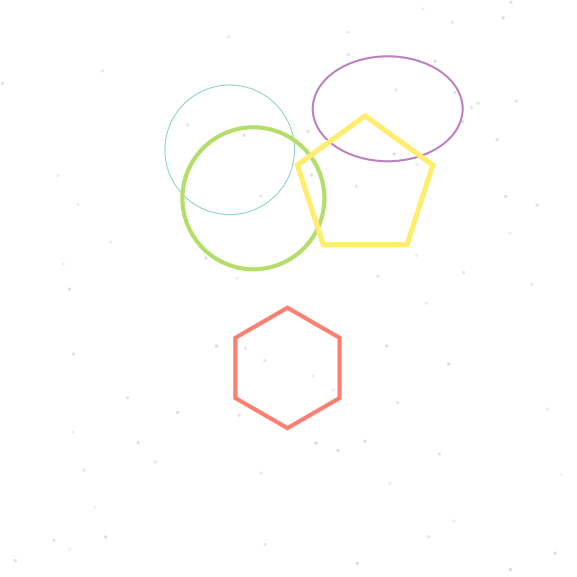[{"shape": "circle", "thickness": 0.5, "radius": 0.56, "center": [0.398, 0.74]}, {"shape": "hexagon", "thickness": 2, "radius": 0.52, "center": [0.498, 0.362]}, {"shape": "circle", "thickness": 2, "radius": 0.61, "center": [0.439, 0.656]}, {"shape": "oval", "thickness": 1, "radius": 0.65, "center": [0.671, 0.811]}, {"shape": "pentagon", "thickness": 2.5, "radius": 0.62, "center": [0.632, 0.675]}]